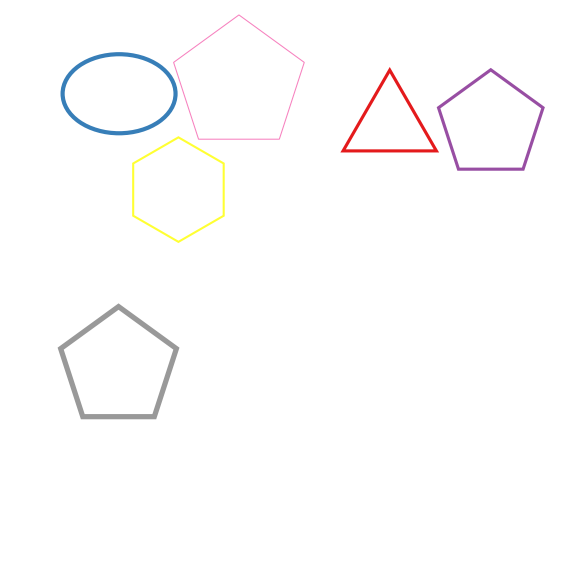[{"shape": "triangle", "thickness": 1.5, "radius": 0.47, "center": [0.675, 0.784]}, {"shape": "oval", "thickness": 2, "radius": 0.49, "center": [0.206, 0.837]}, {"shape": "pentagon", "thickness": 1.5, "radius": 0.48, "center": [0.85, 0.783]}, {"shape": "hexagon", "thickness": 1, "radius": 0.45, "center": [0.309, 0.671]}, {"shape": "pentagon", "thickness": 0.5, "radius": 0.59, "center": [0.414, 0.854]}, {"shape": "pentagon", "thickness": 2.5, "radius": 0.53, "center": [0.205, 0.363]}]